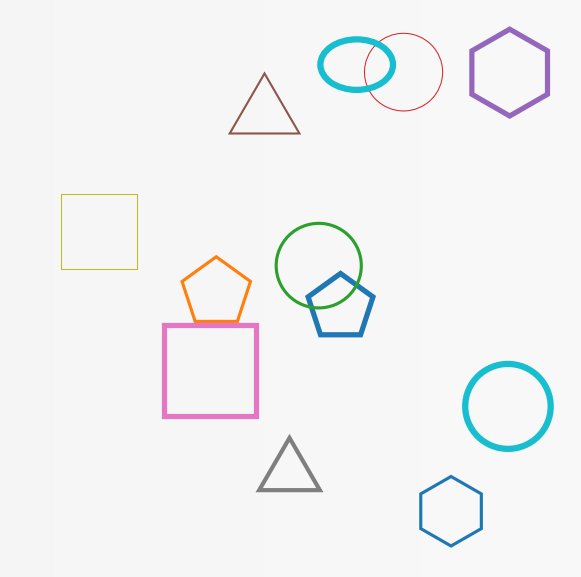[{"shape": "hexagon", "thickness": 1.5, "radius": 0.3, "center": [0.776, 0.114]}, {"shape": "pentagon", "thickness": 2.5, "radius": 0.29, "center": [0.586, 0.467]}, {"shape": "pentagon", "thickness": 1.5, "radius": 0.31, "center": [0.372, 0.493]}, {"shape": "circle", "thickness": 1.5, "radius": 0.37, "center": [0.548, 0.539]}, {"shape": "circle", "thickness": 0.5, "radius": 0.34, "center": [0.694, 0.874]}, {"shape": "hexagon", "thickness": 2.5, "radius": 0.38, "center": [0.877, 0.873]}, {"shape": "triangle", "thickness": 1, "radius": 0.35, "center": [0.455, 0.803]}, {"shape": "square", "thickness": 2.5, "radius": 0.39, "center": [0.361, 0.357]}, {"shape": "triangle", "thickness": 2, "radius": 0.3, "center": [0.498, 0.181]}, {"shape": "square", "thickness": 0.5, "radius": 0.32, "center": [0.17, 0.598]}, {"shape": "oval", "thickness": 3, "radius": 0.31, "center": [0.614, 0.887]}, {"shape": "circle", "thickness": 3, "radius": 0.37, "center": [0.874, 0.295]}]